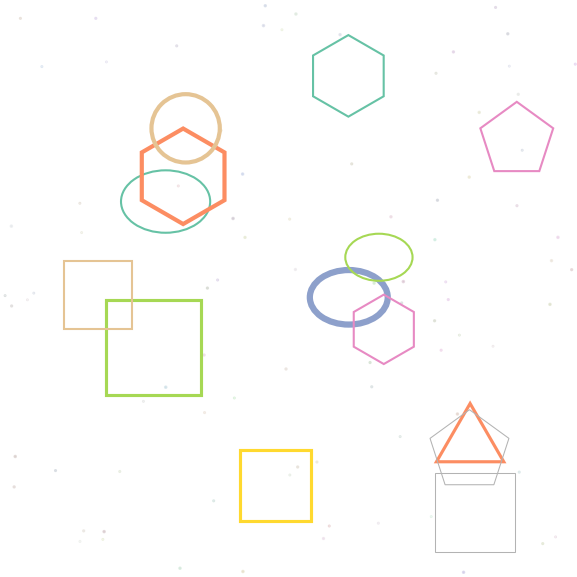[{"shape": "oval", "thickness": 1, "radius": 0.39, "center": [0.287, 0.65]}, {"shape": "hexagon", "thickness": 1, "radius": 0.35, "center": [0.603, 0.868]}, {"shape": "hexagon", "thickness": 2, "radius": 0.41, "center": [0.317, 0.694]}, {"shape": "triangle", "thickness": 1.5, "radius": 0.34, "center": [0.814, 0.233]}, {"shape": "oval", "thickness": 3, "radius": 0.34, "center": [0.604, 0.484]}, {"shape": "hexagon", "thickness": 1, "radius": 0.3, "center": [0.665, 0.429]}, {"shape": "pentagon", "thickness": 1, "radius": 0.33, "center": [0.895, 0.756]}, {"shape": "square", "thickness": 1.5, "radius": 0.41, "center": [0.266, 0.397]}, {"shape": "oval", "thickness": 1, "radius": 0.29, "center": [0.656, 0.554]}, {"shape": "square", "thickness": 1.5, "radius": 0.31, "center": [0.478, 0.159]}, {"shape": "square", "thickness": 1, "radius": 0.3, "center": [0.169, 0.489]}, {"shape": "circle", "thickness": 2, "radius": 0.3, "center": [0.321, 0.777]}, {"shape": "square", "thickness": 0.5, "radius": 0.35, "center": [0.822, 0.112]}, {"shape": "pentagon", "thickness": 0.5, "radius": 0.36, "center": [0.813, 0.218]}]